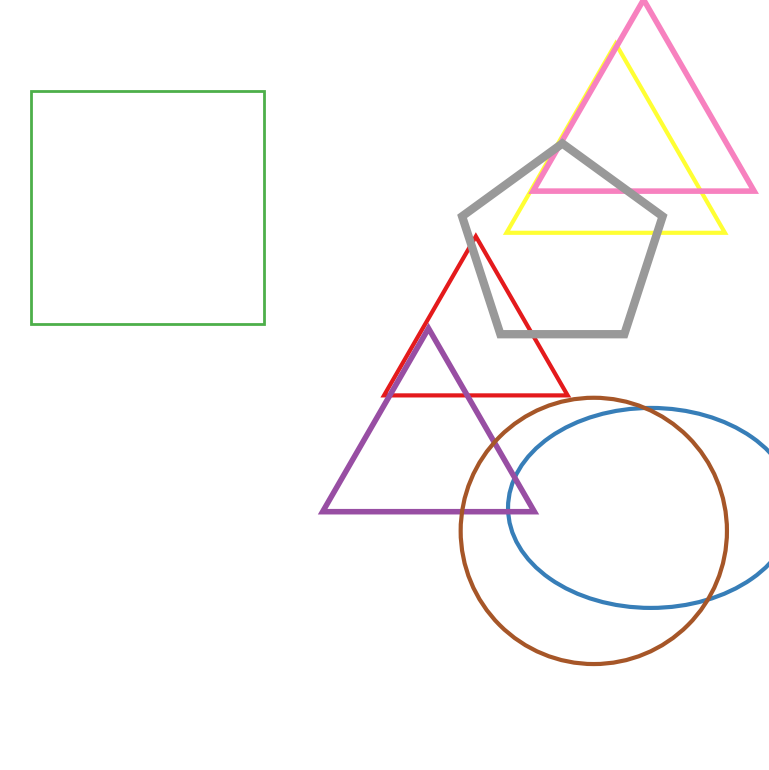[{"shape": "triangle", "thickness": 1.5, "radius": 0.69, "center": [0.618, 0.555]}, {"shape": "oval", "thickness": 1.5, "radius": 0.93, "center": [0.845, 0.34]}, {"shape": "square", "thickness": 1, "radius": 0.76, "center": [0.192, 0.731]}, {"shape": "triangle", "thickness": 2, "radius": 0.79, "center": [0.557, 0.415]}, {"shape": "triangle", "thickness": 1.5, "radius": 0.82, "center": [0.8, 0.78]}, {"shape": "circle", "thickness": 1.5, "radius": 0.86, "center": [0.771, 0.311]}, {"shape": "triangle", "thickness": 2, "radius": 0.83, "center": [0.836, 0.835]}, {"shape": "pentagon", "thickness": 3, "radius": 0.68, "center": [0.73, 0.677]}]